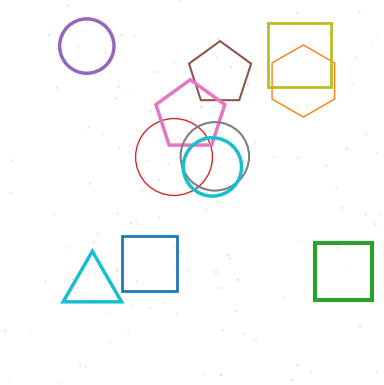[{"shape": "square", "thickness": 2, "radius": 0.35, "center": [0.388, 0.316]}, {"shape": "hexagon", "thickness": 1, "radius": 0.47, "center": [0.788, 0.79]}, {"shape": "square", "thickness": 3, "radius": 0.37, "center": [0.893, 0.294]}, {"shape": "circle", "thickness": 1, "radius": 0.5, "center": [0.452, 0.592]}, {"shape": "circle", "thickness": 2.5, "radius": 0.35, "center": [0.225, 0.88]}, {"shape": "pentagon", "thickness": 1.5, "radius": 0.42, "center": [0.572, 0.808]}, {"shape": "pentagon", "thickness": 2.5, "radius": 0.47, "center": [0.494, 0.699]}, {"shape": "circle", "thickness": 1.5, "radius": 0.44, "center": [0.558, 0.594]}, {"shape": "square", "thickness": 2, "radius": 0.41, "center": [0.778, 0.857]}, {"shape": "circle", "thickness": 2.5, "radius": 0.38, "center": [0.552, 0.566]}, {"shape": "triangle", "thickness": 2.5, "radius": 0.44, "center": [0.24, 0.26]}]